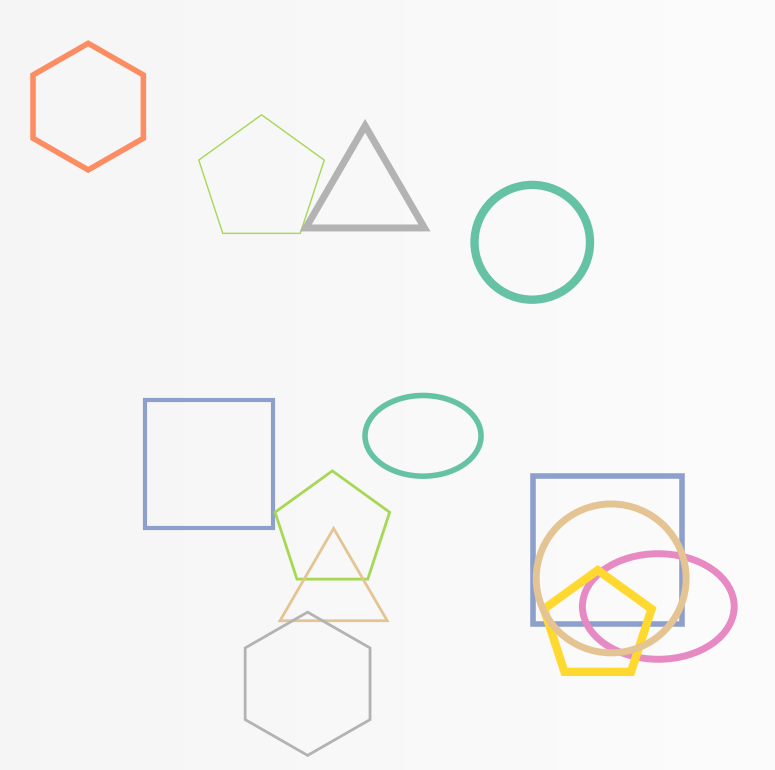[{"shape": "oval", "thickness": 2, "radius": 0.37, "center": [0.546, 0.434]}, {"shape": "circle", "thickness": 3, "radius": 0.37, "center": [0.687, 0.685]}, {"shape": "hexagon", "thickness": 2, "radius": 0.41, "center": [0.114, 0.862]}, {"shape": "square", "thickness": 1.5, "radius": 0.41, "center": [0.27, 0.397]}, {"shape": "square", "thickness": 2, "radius": 0.48, "center": [0.784, 0.286]}, {"shape": "oval", "thickness": 2.5, "radius": 0.49, "center": [0.849, 0.212]}, {"shape": "pentagon", "thickness": 1, "radius": 0.39, "center": [0.429, 0.311]}, {"shape": "pentagon", "thickness": 0.5, "radius": 0.43, "center": [0.337, 0.766]}, {"shape": "pentagon", "thickness": 3, "radius": 0.37, "center": [0.771, 0.187]}, {"shape": "circle", "thickness": 2.5, "radius": 0.48, "center": [0.789, 0.249]}, {"shape": "triangle", "thickness": 1, "radius": 0.4, "center": [0.43, 0.234]}, {"shape": "hexagon", "thickness": 1, "radius": 0.47, "center": [0.397, 0.112]}, {"shape": "triangle", "thickness": 2.5, "radius": 0.44, "center": [0.471, 0.748]}]